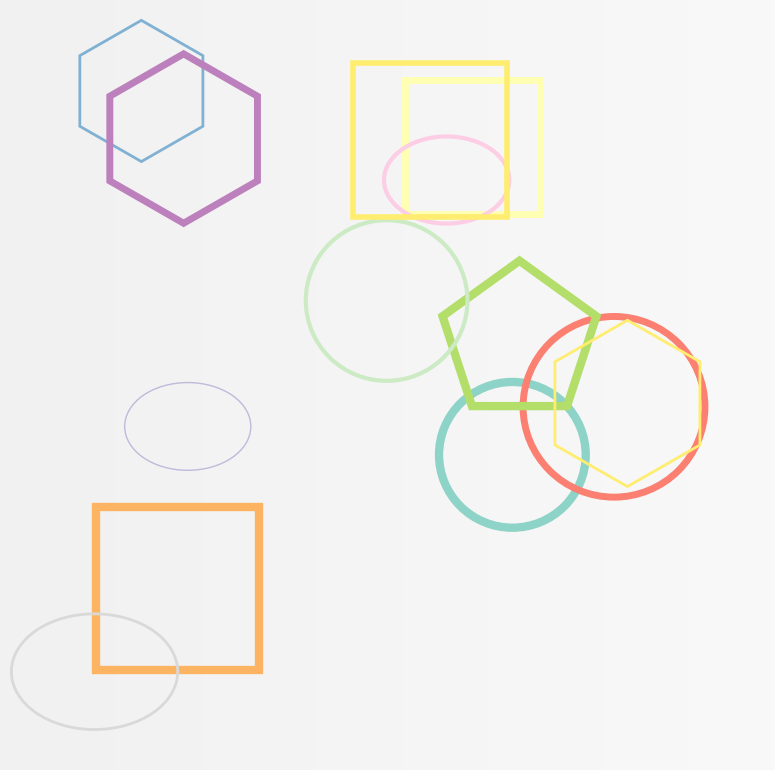[{"shape": "circle", "thickness": 3, "radius": 0.47, "center": [0.661, 0.409]}, {"shape": "square", "thickness": 2.5, "radius": 0.44, "center": [0.61, 0.809]}, {"shape": "oval", "thickness": 0.5, "radius": 0.41, "center": [0.242, 0.446]}, {"shape": "circle", "thickness": 2.5, "radius": 0.59, "center": [0.792, 0.472]}, {"shape": "hexagon", "thickness": 1, "radius": 0.46, "center": [0.182, 0.882]}, {"shape": "square", "thickness": 3, "radius": 0.53, "center": [0.229, 0.236]}, {"shape": "pentagon", "thickness": 3, "radius": 0.52, "center": [0.67, 0.557]}, {"shape": "oval", "thickness": 1.5, "radius": 0.4, "center": [0.576, 0.766]}, {"shape": "oval", "thickness": 1, "radius": 0.54, "center": [0.122, 0.128]}, {"shape": "hexagon", "thickness": 2.5, "radius": 0.55, "center": [0.237, 0.82]}, {"shape": "circle", "thickness": 1.5, "radius": 0.52, "center": [0.499, 0.61]}, {"shape": "hexagon", "thickness": 1, "radius": 0.54, "center": [0.81, 0.476]}, {"shape": "square", "thickness": 2, "radius": 0.5, "center": [0.555, 0.818]}]